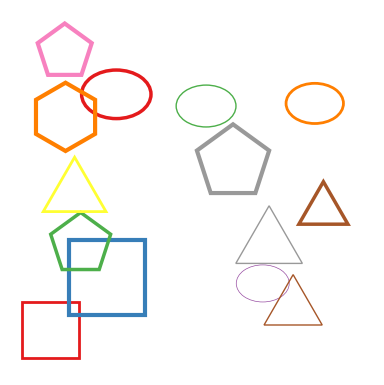[{"shape": "square", "thickness": 2, "radius": 0.37, "center": [0.131, 0.143]}, {"shape": "oval", "thickness": 2.5, "radius": 0.45, "center": [0.302, 0.755]}, {"shape": "square", "thickness": 3, "radius": 0.49, "center": [0.278, 0.28]}, {"shape": "pentagon", "thickness": 2.5, "radius": 0.41, "center": [0.21, 0.366]}, {"shape": "oval", "thickness": 1, "radius": 0.39, "center": [0.535, 0.725]}, {"shape": "oval", "thickness": 0.5, "radius": 0.34, "center": [0.682, 0.264]}, {"shape": "hexagon", "thickness": 3, "radius": 0.44, "center": [0.17, 0.696]}, {"shape": "oval", "thickness": 2, "radius": 0.37, "center": [0.818, 0.731]}, {"shape": "triangle", "thickness": 2, "radius": 0.47, "center": [0.194, 0.497]}, {"shape": "triangle", "thickness": 1, "radius": 0.44, "center": [0.761, 0.199]}, {"shape": "triangle", "thickness": 2.5, "radius": 0.37, "center": [0.84, 0.454]}, {"shape": "pentagon", "thickness": 3, "radius": 0.37, "center": [0.168, 0.865]}, {"shape": "triangle", "thickness": 1, "radius": 0.5, "center": [0.699, 0.366]}, {"shape": "pentagon", "thickness": 3, "radius": 0.49, "center": [0.605, 0.578]}]